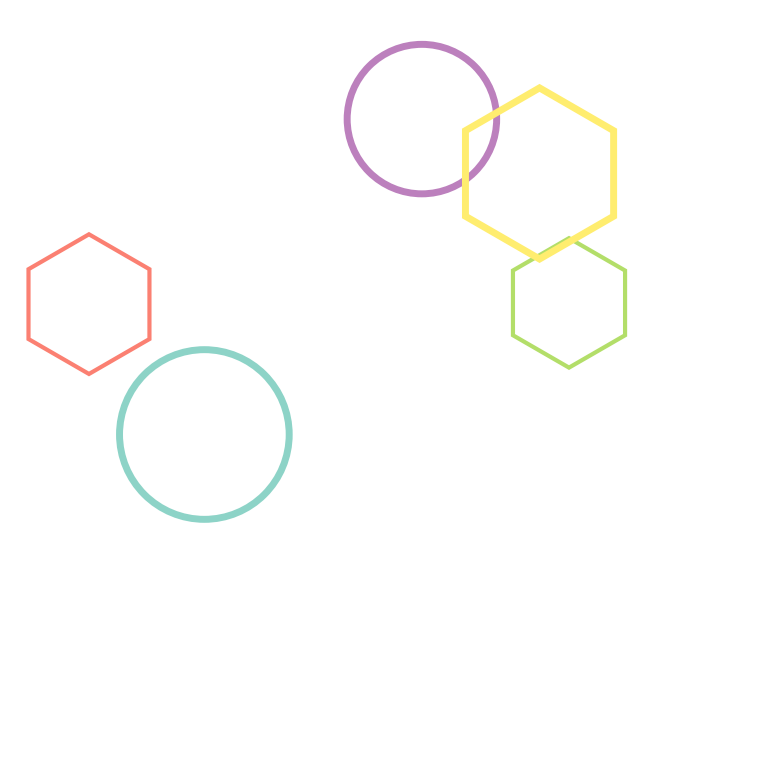[{"shape": "circle", "thickness": 2.5, "radius": 0.55, "center": [0.265, 0.436]}, {"shape": "hexagon", "thickness": 1.5, "radius": 0.45, "center": [0.116, 0.605]}, {"shape": "hexagon", "thickness": 1.5, "radius": 0.42, "center": [0.739, 0.607]}, {"shape": "circle", "thickness": 2.5, "radius": 0.49, "center": [0.548, 0.845]}, {"shape": "hexagon", "thickness": 2.5, "radius": 0.56, "center": [0.701, 0.775]}]